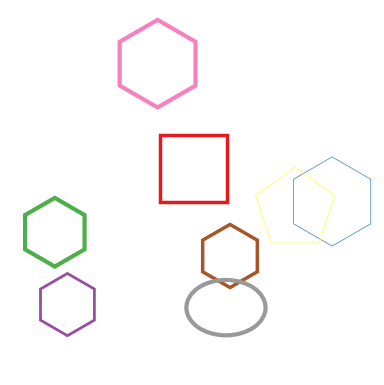[{"shape": "square", "thickness": 2.5, "radius": 0.44, "center": [0.502, 0.563]}, {"shape": "hexagon", "thickness": 0.5, "radius": 0.58, "center": [0.863, 0.477]}, {"shape": "hexagon", "thickness": 3, "radius": 0.45, "center": [0.142, 0.397]}, {"shape": "hexagon", "thickness": 2, "radius": 0.4, "center": [0.175, 0.209]}, {"shape": "pentagon", "thickness": 0.5, "radius": 0.54, "center": [0.766, 0.459]}, {"shape": "hexagon", "thickness": 2.5, "radius": 0.41, "center": [0.597, 0.335]}, {"shape": "hexagon", "thickness": 3, "radius": 0.57, "center": [0.409, 0.835]}, {"shape": "oval", "thickness": 3, "radius": 0.51, "center": [0.587, 0.201]}]